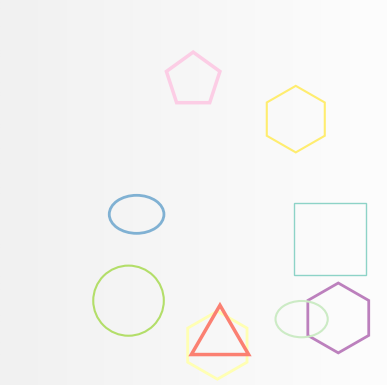[{"shape": "square", "thickness": 1, "radius": 0.47, "center": [0.852, 0.378]}, {"shape": "hexagon", "thickness": 2, "radius": 0.44, "center": [0.561, 0.103]}, {"shape": "triangle", "thickness": 2.5, "radius": 0.43, "center": [0.568, 0.122]}, {"shape": "oval", "thickness": 2, "radius": 0.35, "center": [0.353, 0.443]}, {"shape": "circle", "thickness": 1.5, "radius": 0.46, "center": [0.332, 0.219]}, {"shape": "pentagon", "thickness": 2.5, "radius": 0.36, "center": [0.498, 0.792]}, {"shape": "hexagon", "thickness": 2, "radius": 0.45, "center": [0.873, 0.174]}, {"shape": "oval", "thickness": 1.5, "radius": 0.34, "center": [0.778, 0.171]}, {"shape": "hexagon", "thickness": 1.5, "radius": 0.43, "center": [0.763, 0.691]}]